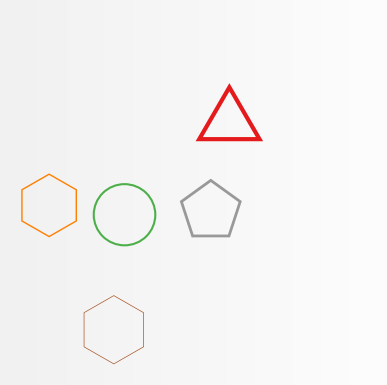[{"shape": "triangle", "thickness": 3, "radius": 0.45, "center": [0.592, 0.683]}, {"shape": "circle", "thickness": 1.5, "radius": 0.4, "center": [0.321, 0.442]}, {"shape": "hexagon", "thickness": 1, "radius": 0.4, "center": [0.127, 0.467]}, {"shape": "hexagon", "thickness": 0.5, "radius": 0.44, "center": [0.294, 0.143]}, {"shape": "pentagon", "thickness": 2, "radius": 0.4, "center": [0.544, 0.452]}]